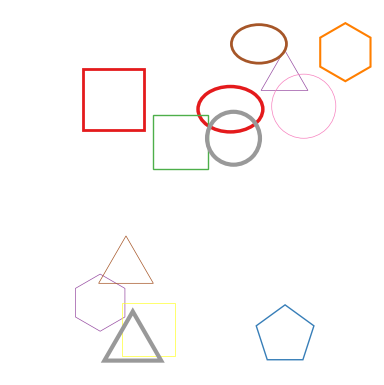[{"shape": "square", "thickness": 2, "radius": 0.4, "center": [0.295, 0.742]}, {"shape": "oval", "thickness": 2.5, "radius": 0.42, "center": [0.599, 0.716]}, {"shape": "pentagon", "thickness": 1, "radius": 0.39, "center": [0.74, 0.129]}, {"shape": "square", "thickness": 1, "radius": 0.35, "center": [0.469, 0.632]}, {"shape": "triangle", "thickness": 0.5, "radius": 0.35, "center": [0.739, 0.8]}, {"shape": "hexagon", "thickness": 0.5, "radius": 0.37, "center": [0.26, 0.214]}, {"shape": "hexagon", "thickness": 1.5, "radius": 0.38, "center": [0.897, 0.865]}, {"shape": "square", "thickness": 0.5, "radius": 0.34, "center": [0.387, 0.144]}, {"shape": "oval", "thickness": 2, "radius": 0.36, "center": [0.673, 0.886]}, {"shape": "triangle", "thickness": 0.5, "radius": 0.41, "center": [0.327, 0.305]}, {"shape": "circle", "thickness": 0.5, "radius": 0.42, "center": [0.789, 0.724]}, {"shape": "circle", "thickness": 3, "radius": 0.34, "center": [0.607, 0.641]}, {"shape": "triangle", "thickness": 3, "radius": 0.43, "center": [0.345, 0.106]}]